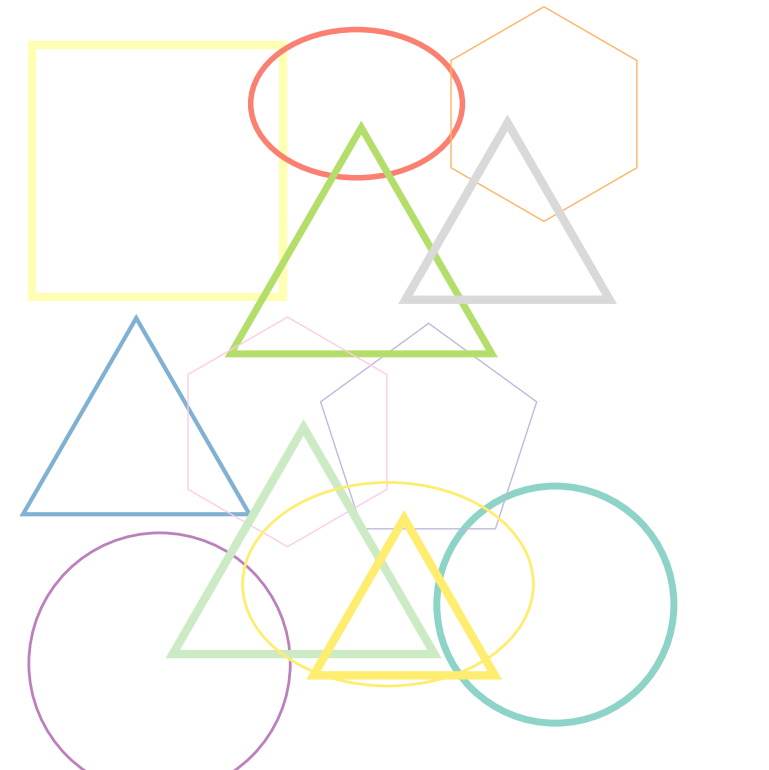[{"shape": "circle", "thickness": 2.5, "radius": 0.77, "center": [0.721, 0.215]}, {"shape": "square", "thickness": 3, "radius": 0.82, "center": [0.204, 0.778]}, {"shape": "pentagon", "thickness": 0.5, "radius": 0.74, "center": [0.557, 0.433]}, {"shape": "oval", "thickness": 2, "radius": 0.69, "center": [0.463, 0.865]}, {"shape": "triangle", "thickness": 1.5, "radius": 0.85, "center": [0.177, 0.417]}, {"shape": "hexagon", "thickness": 0.5, "radius": 0.7, "center": [0.706, 0.852]}, {"shape": "triangle", "thickness": 2.5, "radius": 0.98, "center": [0.469, 0.638]}, {"shape": "hexagon", "thickness": 0.5, "radius": 0.75, "center": [0.373, 0.439]}, {"shape": "triangle", "thickness": 3, "radius": 0.77, "center": [0.659, 0.687]}, {"shape": "circle", "thickness": 1, "radius": 0.85, "center": [0.207, 0.138]}, {"shape": "triangle", "thickness": 3, "radius": 0.98, "center": [0.394, 0.249]}, {"shape": "oval", "thickness": 1, "radius": 0.94, "center": [0.504, 0.241]}, {"shape": "triangle", "thickness": 3, "radius": 0.68, "center": [0.525, 0.191]}]